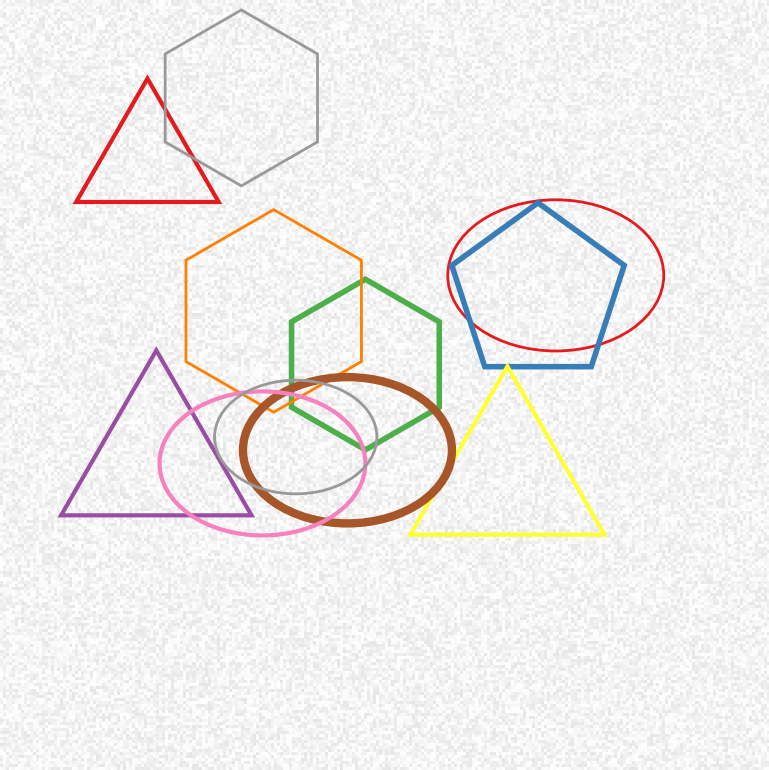[{"shape": "oval", "thickness": 1, "radius": 0.7, "center": [0.722, 0.642]}, {"shape": "triangle", "thickness": 1.5, "radius": 0.53, "center": [0.191, 0.791]}, {"shape": "pentagon", "thickness": 2, "radius": 0.59, "center": [0.699, 0.619]}, {"shape": "hexagon", "thickness": 2, "radius": 0.55, "center": [0.475, 0.527]}, {"shape": "triangle", "thickness": 1.5, "radius": 0.71, "center": [0.203, 0.402]}, {"shape": "hexagon", "thickness": 1, "radius": 0.66, "center": [0.355, 0.596]}, {"shape": "triangle", "thickness": 1.5, "radius": 0.73, "center": [0.659, 0.378]}, {"shape": "oval", "thickness": 3, "radius": 0.68, "center": [0.451, 0.415]}, {"shape": "oval", "thickness": 1.5, "radius": 0.67, "center": [0.341, 0.398]}, {"shape": "oval", "thickness": 1, "radius": 0.53, "center": [0.384, 0.432]}, {"shape": "hexagon", "thickness": 1, "radius": 0.57, "center": [0.313, 0.873]}]